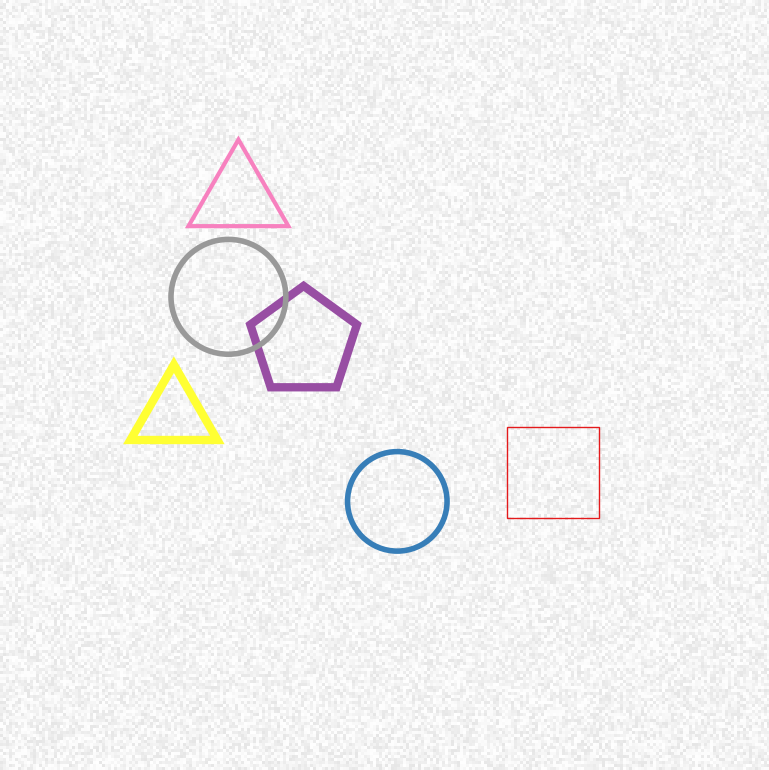[{"shape": "square", "thickness": 0.5, "radius": 0.3, "center": [0.718, 0.386]}, {"shape": "circle", "thickness": 2, "radius": 0.32, "center": [0.516, 0.349]}, {"shape": "pentagon", "thickness": 3, "radius": 0.36, "center": [0.394, 0.556]}, {"shape": "triangle", "thickness": 3, "radius": 0.33, "center": [0.226, 0.461]}, {"shape": "triangle", "thickness": 1.5, "radius": 0.37, "center": [0.31, 0.744]}, {"shape": "circle", "thickness": 2, "radius": 0.37, "center": [0.297, 0.615]}]